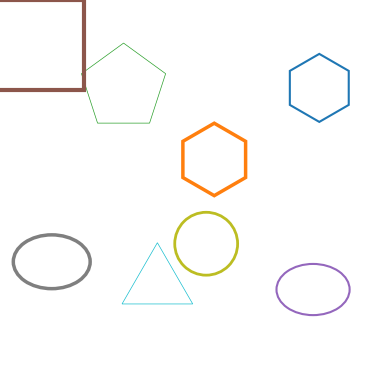[{"shape": "hexagon", "thickness": 1.5, "radius": 0.44, "center": [0.829, 0.772]}, {"shape": "hexagon", "thickness": 2.5, "radius": 0.47, "center": [0.556, 0.586]}, {"shape": "pentagon", "thickness": 0.5, "radius": 0.57, "center": [0.321, 0.773]}, {"shape": "oval", "thickness": 1.5, "radius": 0.47, "center": [0.813, 0.248]}, {"shape": "square", "thickness": 3, "radius": 0.58, "center": [0.102, 0.883]}, {"shape": "oval", "thickness": 2.5, "radius": 0.5, "center": [0.134, 0.32]}, {"shape": "circle", "thickness": 2, "radius": 0.41, "center": [0.536, 0.367]}, {"shape": "triangle", "thickness": 0.5, "radius": 0.53, "center": [0.409, 0.264]}]